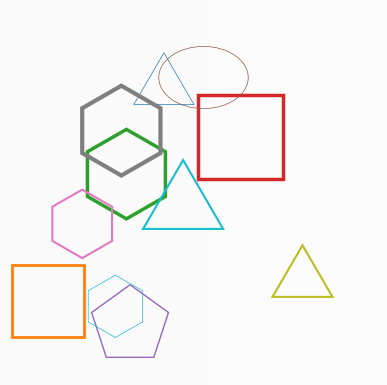[{"shape": "triangle", "thickness": 0.5, "radius": 0.45, "center": [0.423, 0.773]}, {"shape": "square", "thickness": 2, "radius": 0.47, "center": [0.124, 0.219]}, {"shape": "hexagon", "thickness": 2.5, "radius": 0.58, "center": [0.326, 0.548]}, {"shape": "square", "thickness": 2.5, "radius": 0.55, "center": [0.621, 0.644]}, {"shape": "pentagon", "thickness": 1, "radius": 0.52, "center": [0.336, 0.156]}, {"shape": "oval", "thickness": 0.5, "radius": 0.58, "center": [0.525, 0.799]}, {"shape": "hexagon", "thickness": 1.5, "radius": 0.44, "center": [0.212, 0.419]}, {"shape": "hexagon", "thickness": 3, "radius": 0.58, "center": [0.313, 0.661]}, {"shape": "triangle", "thickness": 1.5, "radius": 0.45, "center": [0.781, 0.274]}, {"shape": "triangle", "thickness": 1.5, "radius": 0.6, "center": [0.473, 0.465]}, {"shape": "hexagon", "thickness": 0.5, "radius": 0.41, "center": [0.298, 0.204]}]